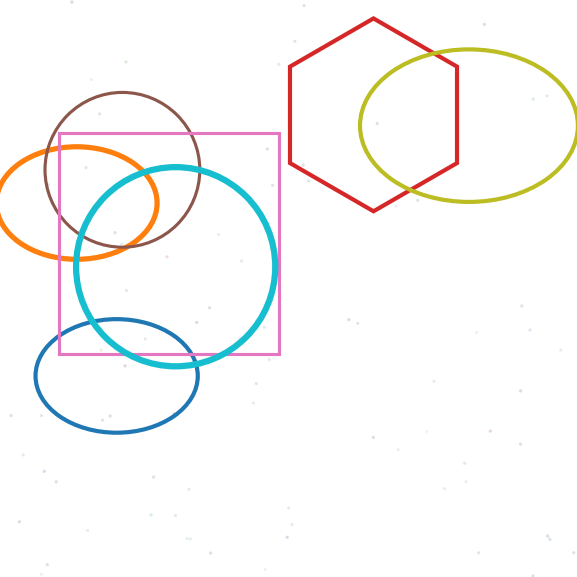[{"shape": "oval", "thickness": 2, "radius": 0.7, "center": [0.202, 0.348]}, {"shape": "oval", "thickness": 2.5, "radius": 0.7, "center": [0.133, 0.648]}, {"shape": "hexagon", "thickness": 2, "radius": 0.83, "center": [0.647, 0.8]}, {"shape": "circle", "thickness": 1.5, "radius": 0.67, "center": [0.212, 0.705]}, {"shape": "square", "thickness": 1.5, "radius": 0.95, "center": [0.293, 0.578]}, {"shape": "oval", "thickness": 2, "radius": 0.94, "center": [0.812, 0.782]}, {"shape": "circle", "thickness": 3, "radius": 0.86, "center": [0.304, 0.537]}]